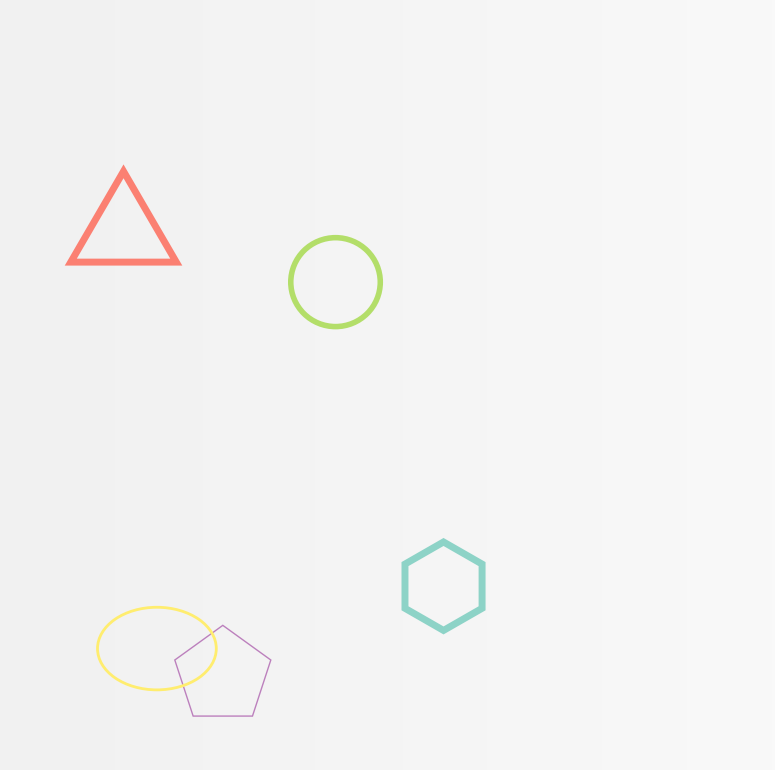[{"shape": "hexagon", "thickness": 2.5, "radius": 0.29, "center": [0.572, 0.239]}, {"shape": "triangle", "thickness": 2.5, "radius": 0.39, "center": [0.159, 0.699]}, {"shape": "circle", "thickness": 2, "radius": 0.29, "center": [0.433, 0.634]}, {"shape": "pentagon", "thickness": 0.5, "radius": 0.33, "center": [0.287, 0.123]}, {"shape": "oval", "thickness": 1, "radius": 0.38, "center": [0.202, 0.158]}]